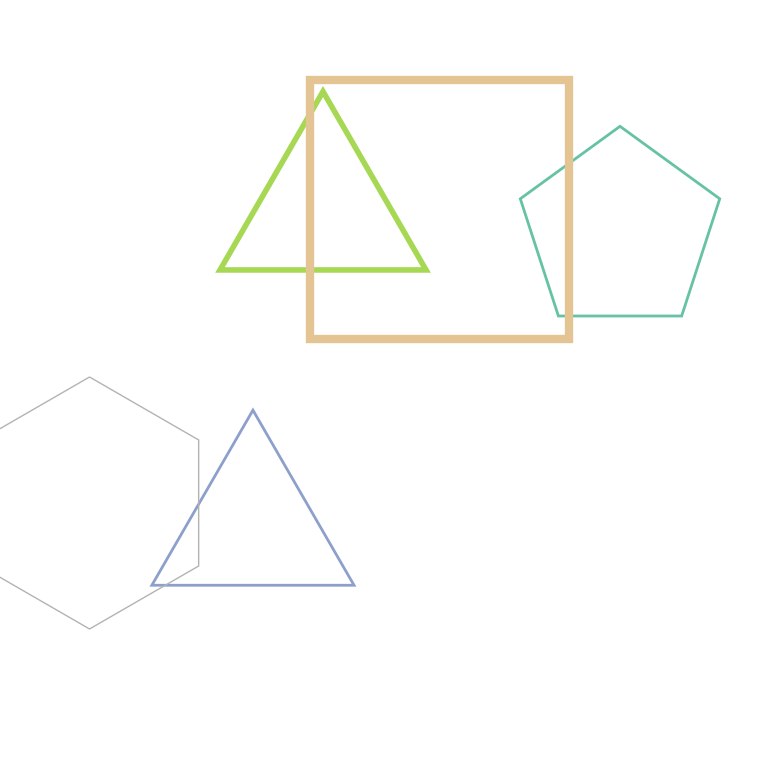[{"shape": "pentagon", "thickness": 1, "radius": 0.68, "center": [0.805, 0.7]}, {"shape": "triangle", "thickness": 1, "radius": 0.76, "center": [0.328, 0.316]}, {"shape": "triangle", "thickness": 2, "radius": 0.77, "center": [0.42, 0.727]}, {"shape": "square", "thickness": 3, "radius": 0.84, "center": [0.57, 0.728]}, {"shape": "hexagon", "thickness": 0.5, "radius": 0.82, "center": [0.116, 0.347]}]